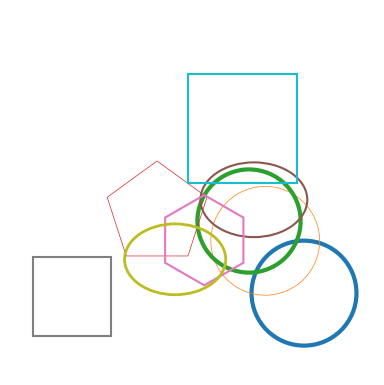[{"shape": "circle", "thickness": 3, "radius": 0.68, "center": [0.79, 0.239]}, {"shape": "circle", "thickness": 0.5, "radius": 0.71, "center": [0.689, 0.375]}, {"shape": "circle", "thickness": 3, "radius": 0.67, "center": [0.647, 0.426]}, {"shape": "pentagon", "thickness": 0.5, "radius": 0.68, "center": [0.408, 0.445]}, {"shape": "oval", "thickness": 1.5, "radius": 0.69, "center": [0.659, 0.481]}, {"shape": "hexagon", "thickness": 1.5, "radius": 0.59, "center": [0.531, 0.376]}, {"shape": "square", "thickness": 1.5, "radius": 0.51, "center": [0.188, 0.23]}, {"shape": "oval", "thickness": 2, "radius": 0.66, "center": [0.455, 0.326]}, {"shape": "square", "thickness": 1.5, "radius": 0.71, "center": [0.63, 0.666]}]